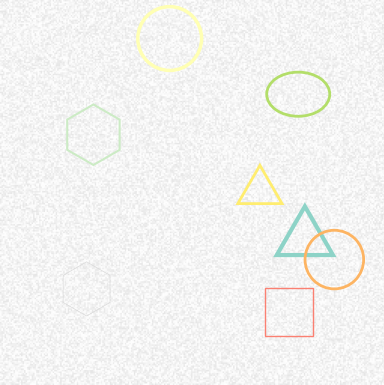[{"shape": "triangle", "thickness": 3, "radius": 0.42, "center": [0.792, 0.38]}, {"shape": "circle", "thickness": 2.5, "radius": 0.41, "center": [0.441, 0.9]}, {"shape": "square", "thickness": 1, "radius": 0.32, "center": [0.751, 0.19]}, {"shape": "circle", "thickness": 2, "radius": 0.38, "center": [0.868, 0.326]}, {"shape": "oval", "thickness": 2, "radius": 0.41, "center": [0.775, 0.755]}, {"shape": "hexagon", "thickness": 0.5, "radius": 0.35, "center": [0.225, 0.25]}, {"shape": "hexagon", "thickness": 1.5, "radius": 0.39, "center": [0.243, 0.65]}, {"shape": "triangle", "thickness": 2, "radius": 0.33, "center": [0.675, 0.504]}]